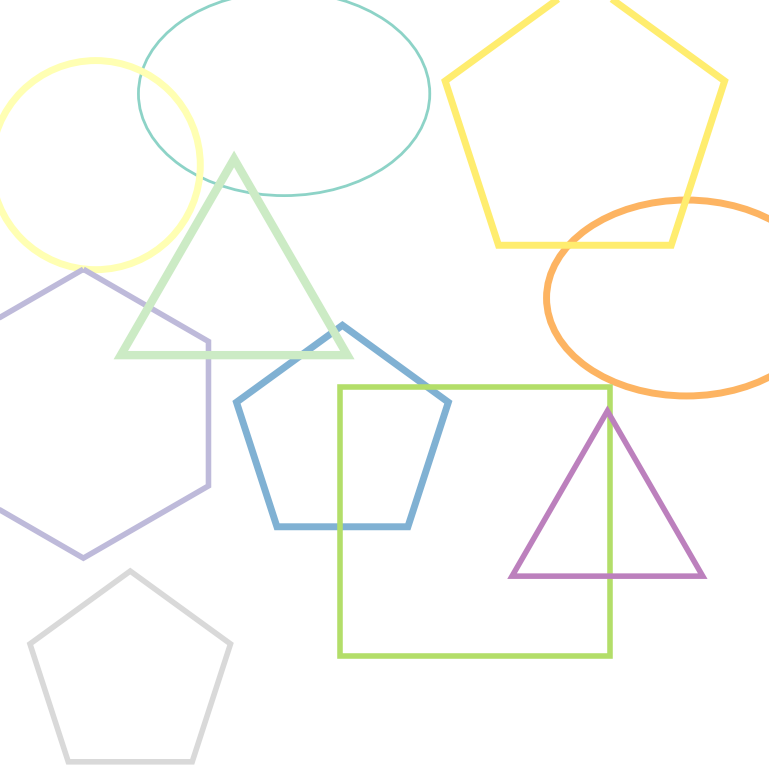[{"shape": "oval", "thickness": 1, "radius": 0.95, "center": [0.369, 0.878]}, {"shape": "circle", "thickness": 2.5, "radius": 0.68, "center": [0.124, 0.786]}, {"shape": "hexagon", "thickness": 2, "radius": 0.94, "center": [0.108, 0.463]}, {"shape": "pentagon", "thickness": 2.5, "radius": 0.72, "center": [0.445, 0.433]}, {"shape": "oval", "thickness": 2.5, "radius": 0.91, "center": [0.892, 0.613]}, {"shape": "square", "thickness": 2, "radius": 0.87, "center": [0.617, 0.322]}, {"shape": "pentagon", "thickness": 2, "radius": 0.68, "center": [0.169, 0.121]}, {"shape": "triangle", "thickness": 2, "radius": 0.71, "center": [0.789, 0.323]}, {"shape": "triangle", "thickness": 3, "radius": 0.85, "center": [0.304, 0.624]}, {"shape": "pentagon", "thickness": 2.5, "radius": 0.95, "center": [0.76, 0.836]}]